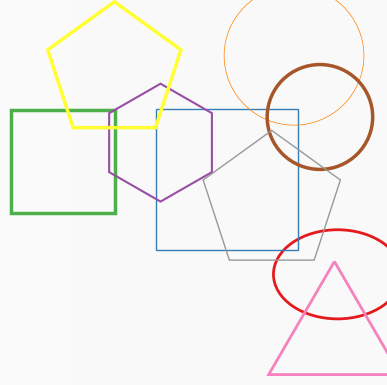[{"shape": "oval", "thickness": 2, "radius": 0.83, "center": [0.871, 0.287]}, {"shape": "square", "thickness": 1, "radius": 0.91, "center": [0.587, 0.534]}, {"shape": "square", "thickness": 2.5, "radius": 0.67, "center": [0.164, 0.581]}, {"shape": "hexagon", "thickness": 1.5, "radius": 0.77, "center": [0.414, 0.629]}, {"shape": "circle", "thickness": 0.5, "radius": 0.9, "center": [0.759, 0.855]}, {"shape": "pentagon", "thickness": 2.5, "radius": 0.9, "center": [0.295, 0.815]}, {"shape": "circle", "thickness": 2.5, "radius": 0.68, "center": [0.826, 0.696]}, {"shape": "triangle", "thickness": 2, "radius": 0.98, "center": [0.863, 0.125]}, {"shape": "pentagon", "thickness": 1, "radius": 0.93, "center": [0.701, 0.475]}]